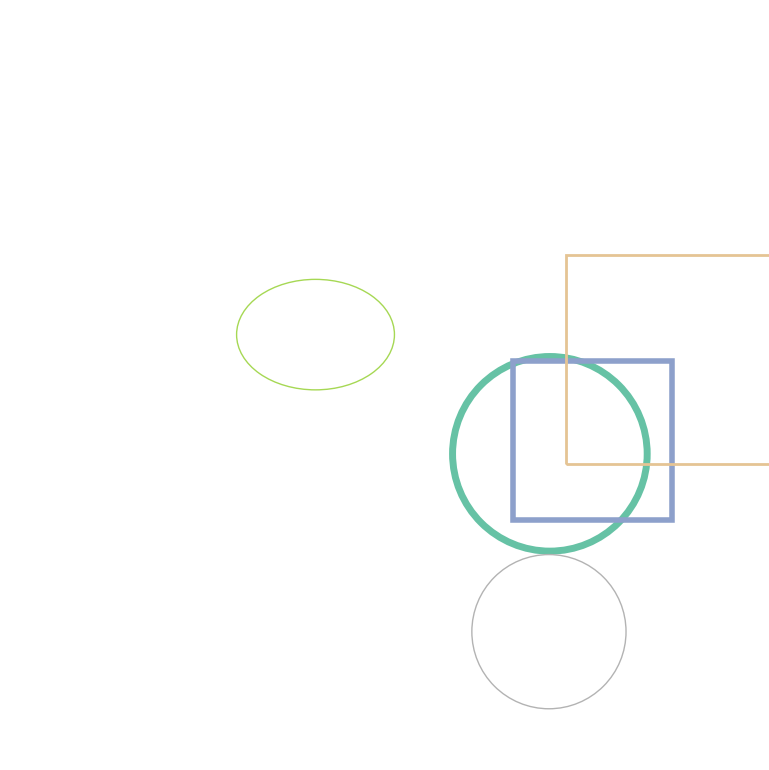[{"shape": "circle", "thickness": 2.5, "radius": 0.63, "center": [0.714, 0.411]}, {"shape": "square", "thickness": 2, "radius": 0.52, "center": [0.769, 0.428]}, {"shape": "oval", "thickness": 0.5, "radius": 0.51, "center": [0.41, 0.565]}, {"shape": "square", "thickness": 1, "radius": 0.68, "center": [0.871, 0.533]}, {"shape": "circle", "thickness": 0.5, "radius": 0.5, "center": [0.713, 0.18]}]